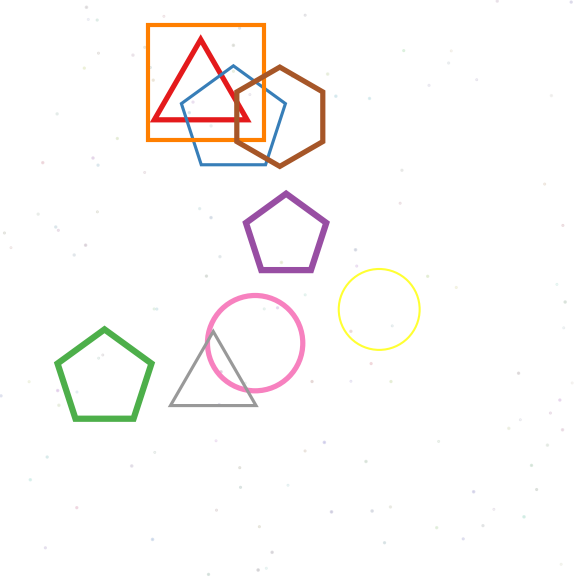[{"shape": "triangle", "thickness": 2.5, "radius": 0.46, "center": [0.348, 0.838]}, {"shape": "pentagon", "thickness": 1.5, "radius": 0.47, "center": [0.404, 0.79]}, {"shape": "pentagon", "thickness": 3, "radius": 0.43, "center": [0.181, 0.343]}, {"shape": "pentagon", "thickness": 3, "radius": 0.37, "center": [0.495, 0.591]}, {"shape": "square", "thickness": 2, "radius": 0.5, "center": [0.357, 0.856]}, {"shape": "circle", "thickness": 1, "radius": 0.35, "center": [0.657, 0.463]}, {"shape": "hexagon", "thickness": 2.5, "radius": 0.43, "center": [0.485, 0.797]}, {"shape": "circle", "thickness": 2.5, "radius": 0.41, "center": [0.442, 0.405]}, {"shape": "triangle", "thickness": 1.5, "radius": 0.43, "center": [0.369, 0.34]}]